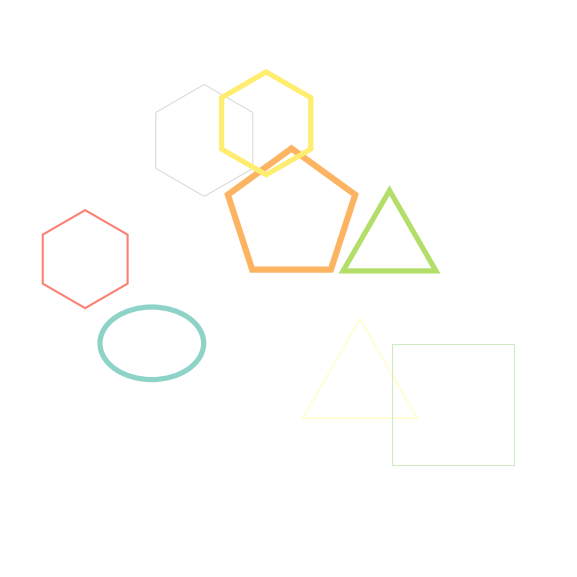[{"shape": "oval", "thickness": 2.5, "radius": 0.45, "center": [0.263, 0.405]}, {"shape": "triangle", "thickness": 0.5, "radius": 0.57, "center": [0.623, 0.333]}, {"shape": "hexagon", "thickness": 1, "radius": 0.42, "center": [0.147, 0.55]}, {"shape": "pentagon", "thickness": 3, "radius": 0.58, "center": [0.505, 0.626]}, {"shape": "triangle", "thickness": 2.5, "radius": 0.46, "center": [0.675, 0.576]}, {"shape": "hexagon", "thickness": 0.5, "radius": 0.48, "center": [0.354, 0.756]}, {"shape": "square", "thickness": 0.5, "radius": 0.53, "center": [0.785, 0.299]}, {"shape": "hexagon", "thickness": 2.5, "radius": 0.45, "center": [0.461, 0.785]}]